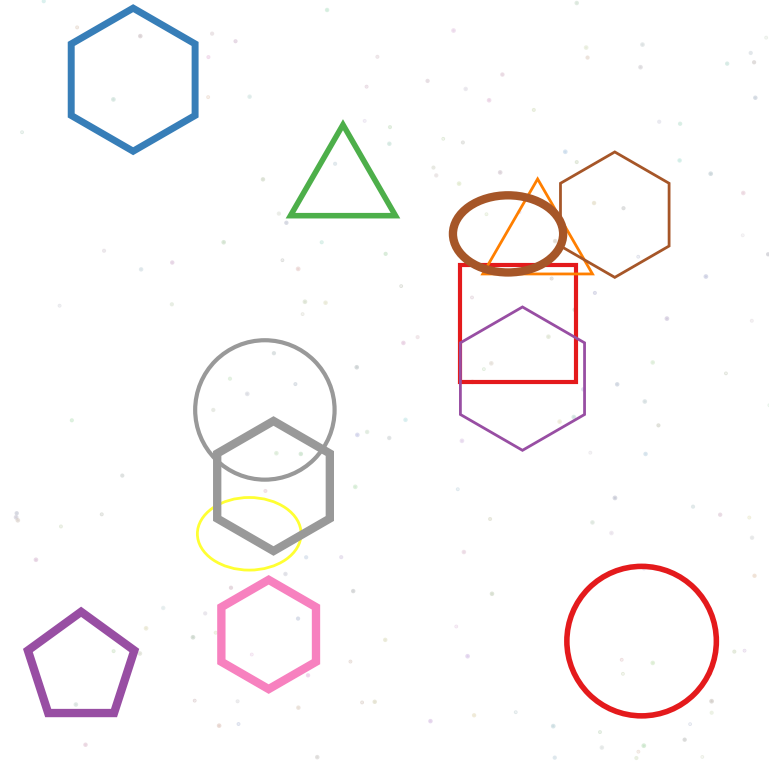[{"shape": "square", "thickness": 1.5, "radius": 0.38, "center": [0.673, 0.579]}, {"shape": "circle", "thickness": 2, "radius": 0.49, "center": [0.833, 0.167]}, {"shape": "hexagon", "thickness": 2.5, "radius": 0.46, "center": [0.173, 0.897]}, {"shape": "triangle", "thickness": 2, "radius": 0.39, "center": [0.445, 0.759]}, {"shape": "hexagon", "thickness": 1, "radius": 0.47, "center": [0.679, 0.508]}, {"shape": "pentagon", "thickness": 3, "radius": 0.36, "center": [0.105, 0.133]}, {"shape": "triangle", "thickness": 1, "radius": 0.41, "center": [0.698, 0.685]}, {"shape": "oval", "thickness": 1, "radius": 0.34, "center": [0.324, 0.307]}, {"shape": "oval", "thickness": 3, "radius": 0.36, "center": [0.66, 0.696]}, {"shape": "hexagon", "thickness": 1, "radius": 0.41, "center": [0.798, 0.721]}, {"shape": "hexagon", "thickness": 3, "radius": 0.35, "center": [0.349, 0.176]}, {"shape": "hexagon", "thickness": 3, "radius": 0.42, "center": [0.355, 0.369]}, {"shape": "circle", "thickness": 1.5, "radius": 0.45, "center": [0.344, 0.468]}]